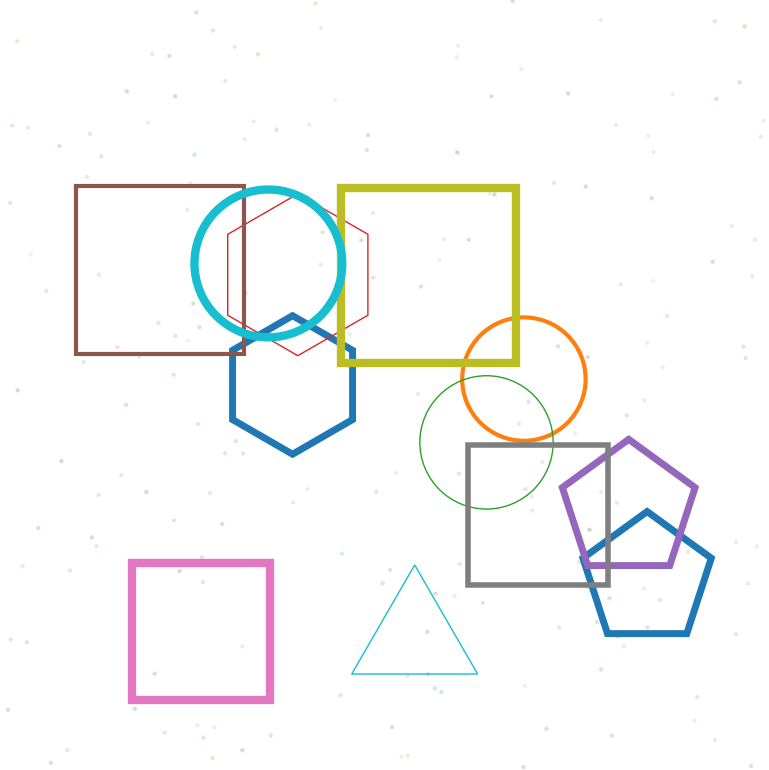[{"shape": "pentagon", "thickness": 2.5, "radius": 0.44, "center": [0.84, 0.248]}, {"shape": "hexagon", "thickness": 2.5, "radius": 0.45, "center": [0.38, 0.5]}, {"shape": "circle", "thickness": 1.5, "radius": 0.4, "center": [0.68, 0.508]}, {"shape": "circle", "thickness": 0.5, "radius": 0.43, "center": [0.632, 0.425]}, {"shape": "hexagon", "thickness": 0.5, "radius": 0.53, "center": [0.387, 0.643]}, {"shape": "pentagon", "thickness": 2.5, "radius": 0.45, "center": [0.817, 0.339]}, {"shape": "square", "thickness": 1.5, "radius": 0.55, "center": [0.208, 0.649]}, {"shape": "square", "thickness": 3, "radius": 0.45, "center": [0.261, 0.18]}, {"shape": "square", "thickness": 2, "radius": 0.46, "center": [0.699, 0.331]}, {"shape": "square", "thickness": 3, "radius": 0.57, "center": [0.556, 0.642]}, {"shape": "circle", "thickness": 3, "radius": 0.48, "center": [0.349, 0.658]}, {"shape": "triangle", "thickness": 0.5, "radius": 0.47, "center": [0.539, 0.172]}]